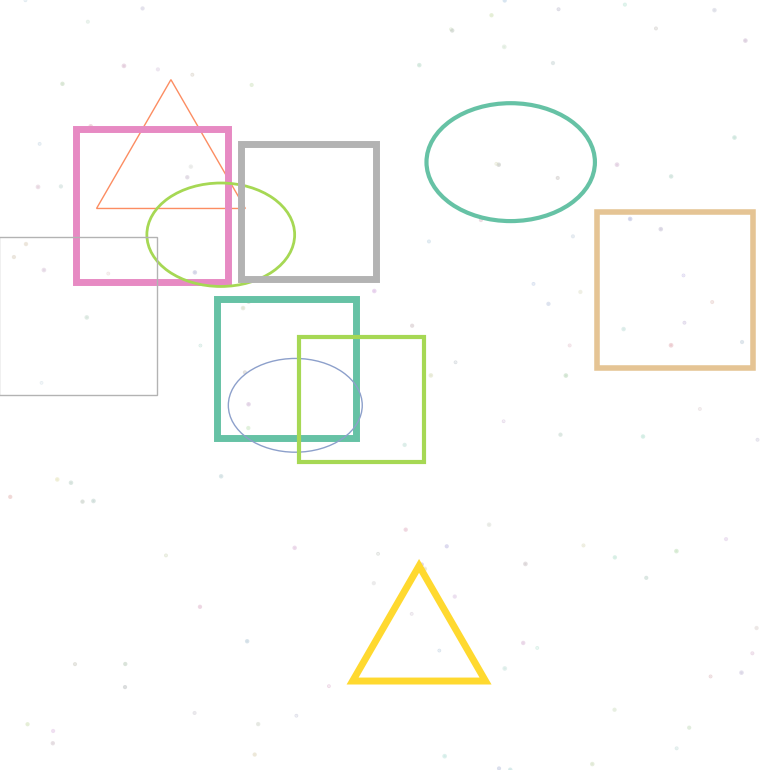[{"shape": "oval", "thickness": 1.5, "radius": 0.55, "center": [0.663, 0.789]}, {"shape": "square", "thickness": 2.5, "radius": 0.45, "center": [0.372, 0.521]}, {"shape": "triangle", "thickness": 0.5, "radius": 0.56, "center": [0.222, 0.785]}, {"shape": "oval", "thickness": 0.5, "radius": 0.43, "center": [0.383, 0.474]}, {"shape": "square", "thickness": 2.5, "radius": 0.5, "center": [0.197, 0.733]}, {"shape": "square", "thickness": 1.5, "radius": 0.41, "center": [0.47, 0.481]}, {"shape": "oval", "thickness": 1, "radius": 0.48, "center": [0.287, 0.695]}, {"shape": "triangle", "thickness": 2.5, "radius": 0.5, "center": [0.544, 0.165]}, {"shape": "square", "thickness": 2, "radius": 0.51, "center": [0.877, 0.623]}, {"shape": "square", "thickness": 0.5, "radius": 0.51, "center": [0.102, 0.59]}, {"shape": "square", "thickness": 2.5, "radius": 0.44, "center": [0.401, 0.725]}]